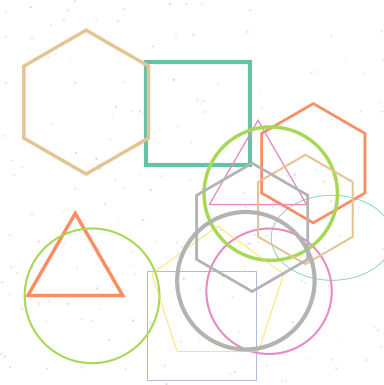[{"shape": "square", "thickness": 3, "radius": 0.67, "center": [0.514, 0.706]}, {"shape": "oval", "thickness": 0.5, "radius": 0.79, "center": [0.862, 0.382]}, {"shape": "triangle", "thickness": 2.5, "radius": 0.71, "center": [0.195, 0.304]}, {"shape": "hexagon", "thickness": 2, "radius": 0.77, "center": [0.814, 0.576]}, {"shape": "square", "thickness": 0.5, "radius": 0.71, "center": [0.523, 0.154]}, {"shape": "circle", "thickness": 1.5, "radius": 0.81, "center": [0.699, 0.243]}, {"shape": "triangle", "thickness": 1, "radius": 0.73, "center": [0.67, 0.542]}, {"shape": "circle", "thickness": 1.5, "radius": 0.88, "center": [0.239, 0.232]}, {"shape": "circle", "thickness": 2.5, "radius": 0.87, "center": [0.703, 0.497]}, {"shape": "pentagon", "thickness": 0.5, "radius": 0.9, "center": [0.566, 0.233]}, {"shape": "hexagon", "thickness": 1.5, "radius": 0.71, "center": [0.793, 0.456]}, {"shape": "hexagon", "thickness": 2.5, "radius": 0.93, "center": [0.224, 0.735]}, {"shape": "hexagon", "thickness": 2, "radius": 0.83, "center": [0.655, 0.409]}, {"shape": "circle", "thickness": 3, "radius": 0.89, "center": [0.639, 0.271]}]